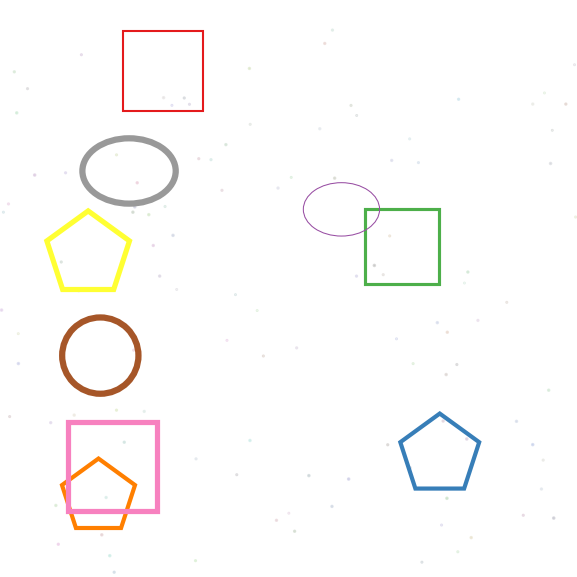[{"shape": "square", "thickness": 1, "radius": 0.35, "center": [0.281, 0.877]}, {"shape": "pentagon", "thickness": 2, "radius": 0.36, "center": [0.761, 0.211]}, {"shape": "square", "thickness": 1.5, "radius": 0.32, "center": [0.696, 0.572]}, {"shape": "oval", "thickness": 0.5, "radius": 0.33, "center": [0.591, 0.637]}, {"shape": "pentagon", "thickness": 2, "radius": 0.33, "center": [0.171, 0.139]}, {"shape": "pentagon", "thickness": 2.5, "radius": 0.38, "center": [0.153, 0.559]}, {"shape": "circle", "thickness": 3, "radius": 0.33, "center": [0.174, 0.383]}, {"shape": "square", "thickness": 2.5, "radius": 0.39, "center": [0.194, 0.191]}, {"shape": "oval", "thickness": 3, "radius": 0.4, "center": [0.223, 0.703]}]